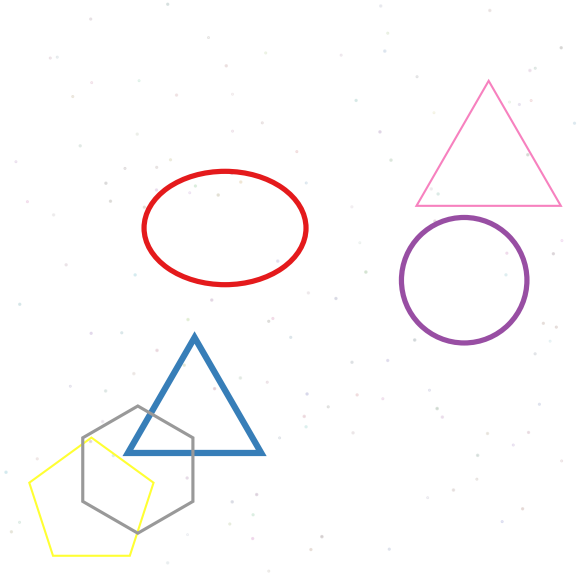[{"shape": "oval", "thickness": 2.5, "radius": 0.7, "center": [0.39, 0.604]}, {"shape": "triangle", "thickness": 3, "radius": 0.67, "center": [0.337, 0.281]}, {"shape": "circle", "thickness": 2.5, "radius": 0.54, "center": [0.804, 0.514]}, {"shape": "pentagon", "thickness": 1, "radius": 0.57, "center": [0.158, 0.128]}, {"shape": "triangle", "thickness": 1, "radius": 0.72, "center": [0.846, 0.715]}, {"shape": "hexagon", "thickness": 1.5, "radius": 0.55, "center": [0.239, 0.186]}]